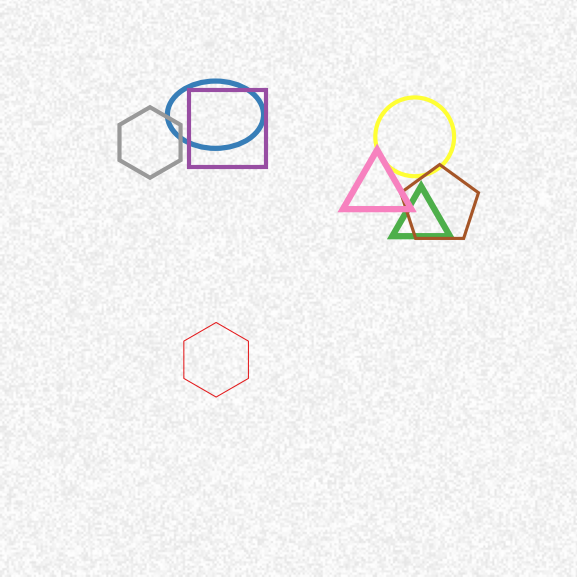[{"shape": "hexagon", "thickness": 0.5, "radius": 0.32, "center": [0.374, 0.376]}, {"shape": "oval", "thickness": 2.5, "radius": 0.42, "center": [0.373, 0.801]}, {"shape": "triangle", "thickness": 3, "radius": 0.29, "center": [0.729, 0.619]}, {"shape": "square", "thickness": 2, "radius": 0.33, "center": [0.395, 0.777]}, {"shape": "circle", "thickness": 2, "radius": 0.34, "center": [0.718, 0.762]}, {"shape": "pentagon", "thickness": 1.5, "radius": 0.35, "center": [0.761, 0.644]}, {"shape": "triangle", "thickness": 3, "radius": 0.34, "center": [0.653, 0.671]}, {"shape": "hexagon", "thickness": 2, "radius": 0.31, "center": [0.26, 0.752]}]